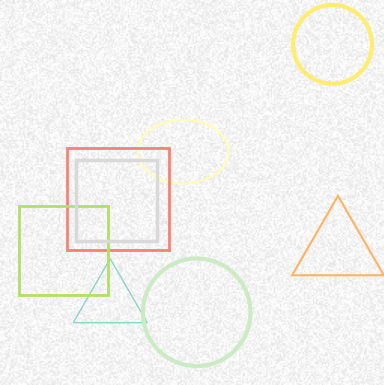[{"shape": "triangle", "thickness": 1, "radius": 0.55, "center": [0.286, 0.217]}, {"shape": "oval", "thickness": 1.5, "radius": 0.59, "center": [0.476, 0.606]}, {"shape": "square", "thickness": 2, "radius": 0.66, "center": [0.306, 0.482]}, {"shape": "triangle", "thickness": 1.5, "radius": 0.69, "center": [0.878, 0.354]}, {"shape": "square", "thickness": 2, "radius": 0.58, "center": [0.164, 0.35]}, {"shape": "square", "thickness": 2.5, "radius": 0.52, "center": [0.303, 0.48]}, {"shape": "circle", "thickness": 3, "radius": 0.7, "center": [0.511, 0.189]}, {"shape": "circle", "thickness": 3, "radius": 0.51, "center": [0.864, 0.885]}]